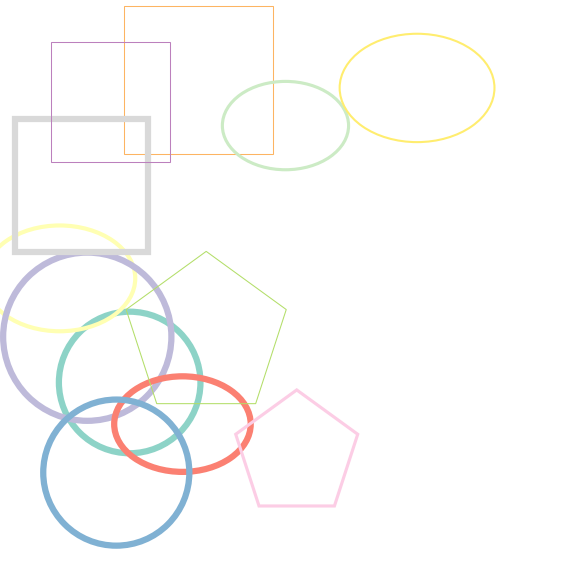[{"shape": "circle", "thickness": 3, "radius": 0.61, "center": [0.225, 0.337]}, {"shape": "oval", "thickness": 2, "radius": 0.65, "center": [0.103, 0.517]}, {"shape": "circle", "thickness": 3, "radius": 0.73, "center": [0.151, 0.416]}, {"shape": "oval", "thickness": 3, "radius": 0.59, "center": [0.316, 0.265]}, {"shape": "circle", "thickness": 3, "radius": 0.63, "center": [0.201, 0.181]}, {"shape": "square", "thickness": 0.5, "radius": 0.64, "center": [0.344, 0.86]}, {"shape": "pentagon", "thickness": 0.5, "radius": 0.73, "center": [0.357, 0.418]}, {"shape": "pentagon", "thickness": 1.5, "radius": 0.56, "center": [0.514, 0.213]}, {"shape": "square", "thickness": 3, "radius": 0.58, "center": [0.141, 0.678]}, {"shape": "square", "thickness": 0.5, "radius": 0.52, "center": [0.191, 0.822]}, {"shape": "oval", "thickness": 1.5, "radius": 0.55, "center": [0.494, 0.782]}, {"shape": "oval", "thickness": 1, "radius": 0.67, "center": [0.722, 0.847]}]